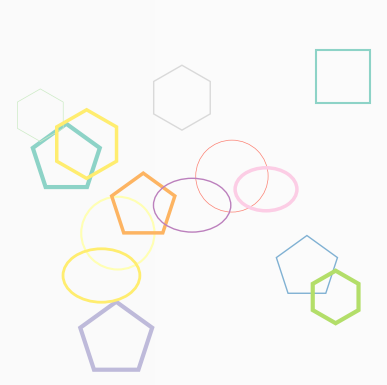[{"shape": "square", "thickness": 1.5, "radius": 0.35, "center": [0.886, 0.802]}, {"shape": "pentagon", "thickness": 3, "radius": 0.45, "center": [0.171, 0.588]}, {"shape": "circle", "thickness": 1.5, "radius": 0.47, "center": [0.304, 0.395]}, {"shape": "pentagon", "thickness": 3, "radius": 0.49, "center": [0.3, 0.119]}, {"shape": "circle", "thickness": 0.5, "radius": 0.47, "center": [0.599, 0.543]}, {"shape": "pentagon", "thickness": 1, "radius": 0.41, "center": [0.792, 0.305]}, {"shape": "pentagon", "thickness": 2.5, "radius": 0.43, "center": [0.37, 0.465]}, {"shape": "hexagon", "thickness": 3, "radius": 0.34, "center": [0.866, 0.229]}, {"shape": "oval", "thickness": 2.5, "radius": 0.4, "center": [0.687, 0.508]}, {"shape": "hexagon", "thickness": 1, "radius": 0.42, "center": [0.47, 0.746]}, {"shape": "oval", "thickness": 1, "radius": 0.5, "center": [0.496, 0.467]}, {"shape": "hexagon", "thickness": 0.5, "radius": 0.34, "center": [0.104, 0.701]}, {"shape": "oval", "thickness": 2, "radius": 0.5, "center": [0.262, 0.284]}, {"shape": "hexagon", "thickness": 2.5, "radius": 0.45, "center": [0.224, 0.626]}]